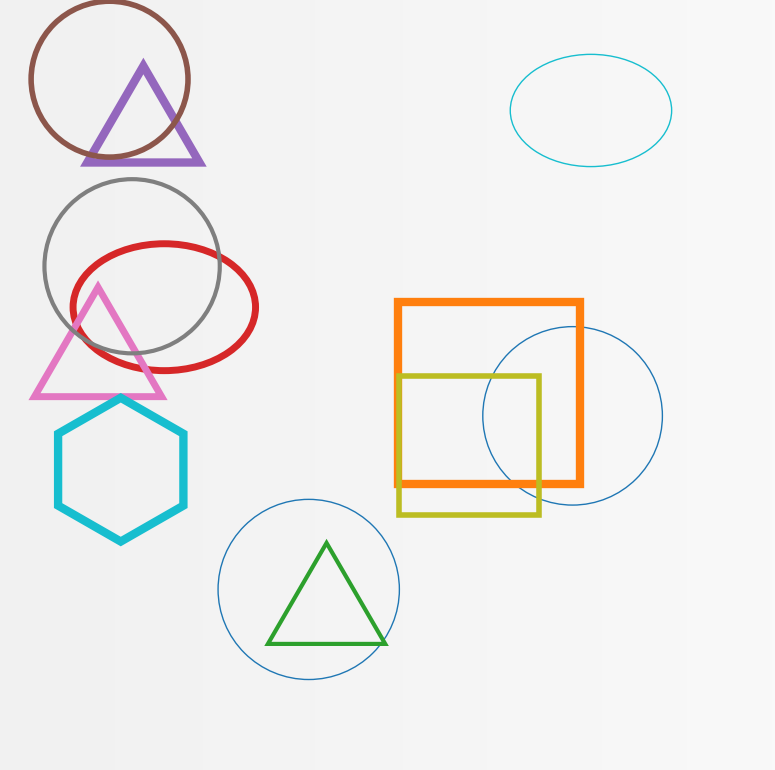[{"shape": "circle", "thickness": 0.5, "radius": 0.58, "center": [0.398, 0.234]}, {"shape": "circle", "thickness": 0.5, "radius": 0.58, "center": [0.739, 0.46]}, {"shape": "square", "thickness": 3, "radius": 0.59, "center": [0.631, 0.49]}, {"shape": "triangle", "thickness": 1.5, "radius": 0.44, "center": [0.421, 0.207]}, {"shape": "oval", "thickness": 2.5, "radius": 0.59, "center": [0.212, 0.601]}, {"shape": "triangle", "thickness": 3, "radius": 0.42, "center": [0.185, 0.831]}, {"shape": "circle", "thickness": 2, "radius": 0.51, "center": [0.141, 0.897]}, {"shape": "triangle", "thickness": 2.5, "radius": 0.47, "center": [0.127, 0.532]}, {"shape": "circle", "thickness": 1.5, "radius": 0.57, "center": [0.17, 0.654]}, {"shape": "square", "thickness": 2, "radius": 0.45, "center": [0.605, 0.422]}, {"shape": "oval", "thickness": 0.5, "radius": 0.52, "center": [0.763, 0.857]}, {"shape": "hexagon", "thickness": 3, "radius": 0.47, "center": [0.156, 0.39]}]